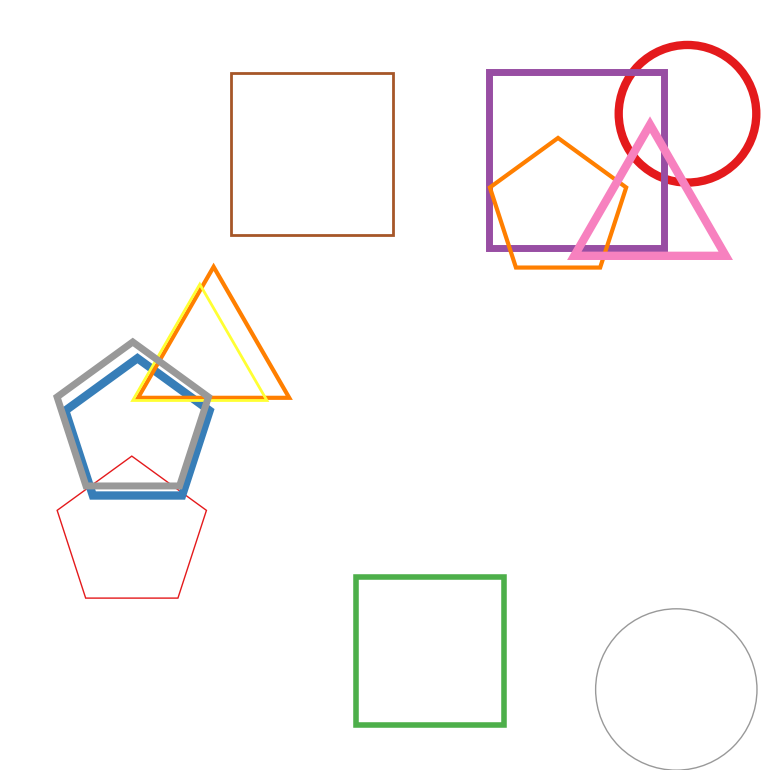[{"shape": "circle", "thickness": 3, "radius": 0.45, "center": [0.893, 0.852]}, {"shape": "pentagon", "thickness": 0.5, "radius": 0.51, "center": [0.171, 0.306]}, {"shape": "pentagon", "thickness": 3, "radius": 0.49, "center": [0.179, 0.436]}, {"shape": "square", "thickness": 2, "radius": 0.48, "center": [0.558, 0.155]}, {"shape": "square", "thickness": 2.5, "radius": 0.57, "center": [0.749, 0.792]}, {"shape": "triangle", "thickness": 1.5, "radius": 0.57, "center": [0.277, 0.54]}, {"shape": "pentagon", "thickness": 1.5, "radius": 0.47, "center": [0.725, 0.728]}, {"shape": "triangle", "thickness": 1, "radius": 0.5, "center": [0.259, 0.53]}, {"shape": "square", "thickness": 1, "radius": 0.53, "center": [0.405, 0.8]}, {"shape": "triangle", "thickness": 3, "radius": 0.57, "center": [0.844, 0.725]}, {"shape": "pentagon", "thickness": 2.5, "radius": 0.52, "center": [0.172, 0.453]}, {"shape": "circle", "thickness": 0.5, "radius": 0.52, "center": [0.878, 0.105]}]